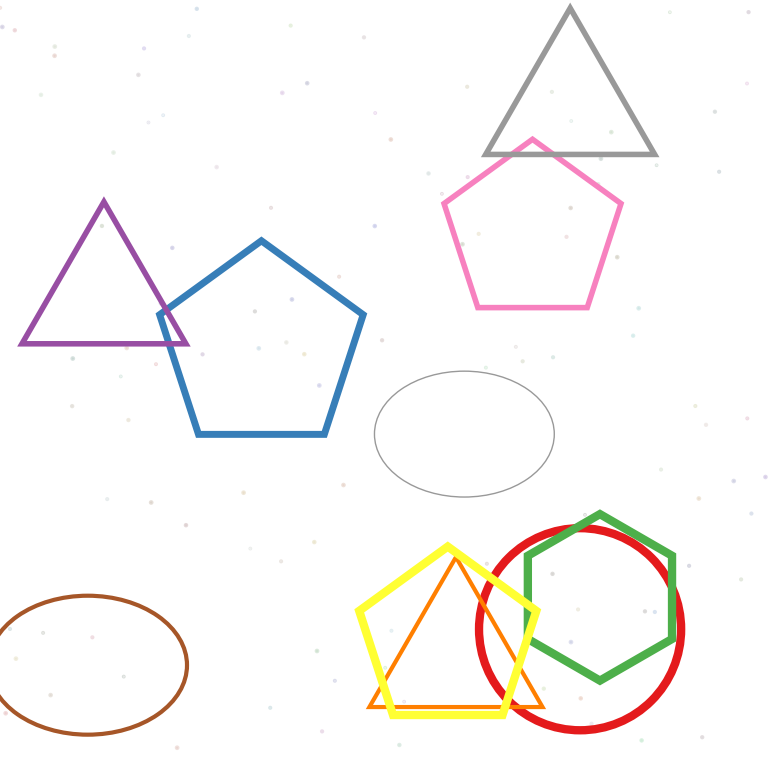[{"shape": "circle", "thickness": 3, "radius": 0.66, "center": [0.753, 0.183]}, {"shape": "pentagon", "thickness": 2.5, "radius": 0.69, "center": [0.34, 0.548]}, {"shape": "hexagon", "thickness": 3, "radius": 0.54, "center": [0.779, 0.224]}, {"shape": "triangle", "thickness": 2, "radius": 0.61, "center": [0.135, 0.615]}, {"shape": "triangle", "thickness": 1.5, "radius": 0.65, "center": [0.592, 0.147]}, {"shape": "pentagon", "thickness": 3, "radius": 0.6, "center": [0.582, 0.169]}, {"shape": "oval", "thickness": 1.5, "radius": 0.64, "center": [0.114, 0.136]}, {"shape": "pentagon", "thickness": 2, "radius": 0.6, "center": [0.692, 0.698]}, {"shape": "oval", "thickness": 0.5, "radius": 0.58, "center": [0.603, 0.436]}, {"shape": "triangle", "thickness": 2, "radius": 0.63, "center": [0.741, 0.863]}]